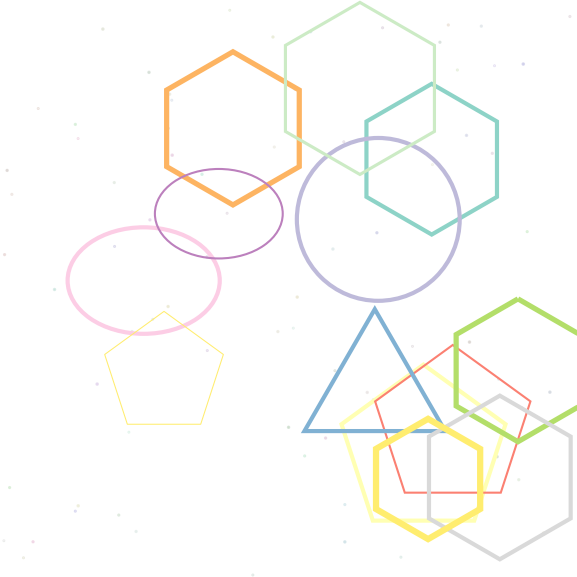[{"shape": "hexagon", "thickness": 2, "radius": 0.65, "center": [0.748, 0.723]}, {"shape": "pentagon", "thickness": 2, "radius": 0.75, "center": [0.733, 0.218]}, {"shape": "circle", "thickness": 2, "radius": 0.7, "center": [0.655, 0.619]}, {"shape": "pentagon", "thickness": 1, "radius": 0.71, "center": [0.784, 0.26]}, {"shape": "triangle", "thickness": 2, "radius": 0.7, "center": [0.649, 0.323]}, {"shape": "hexagon", "thickness": 2.5, "radius": 0.66, "center": [0.403, 0.777]}, {"shape": "hexagon", "thickness": 2.5, "radius": 0.62, "center": [0.897, 0.358]}, {"shape": "oval", "thickness": 2, "radius": 0.66, "center": [0.249, 0.513]}, {"shape": "hexagon", "thickness": 2, "radius": 0.71, "center": [0.865, 0.172]}, {"shape": "oval", "thickness": 1, "radius": 0.55, "center": [0.379, 0.629]}, {"shape": "hexagon", "thickness": 1.5, "radius": 0.74, "center": [0.623, 0.846]}, {"shape": "pentagon", "thickness": 0.5, "radius": 0.54, "center": [0.284, 0.352]}, {"shape": "hexagon", "thickness": 3, "radius": 0.52, "center": [0.741, 0.17]}]